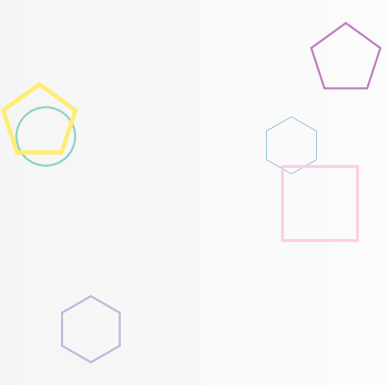[{"shape": "circle", "thickness": 1.5, "radius": 0.38, "center": [0.118, 0.646]}, {"shape": "hexagon", "thickness": 1.5, "radius": 0.43, "center": [0.235, 0.145]}, {"shape": "hexagon", "thickness": 0.5, "radius": 0.37, "center": [0.752, 0.622]}, {"shape": "square", "thickness": 2, "radius": 0.48, "center": [0.824, 0.473]}, {"shape": "pentagon", "thickness": 1.5, "radius": 0.47, "center": [0.892, 0.846]}, {"shape": "pentagon", "thickness": 3, "radius": 0.49, "center": [0.102, 0.683]}]